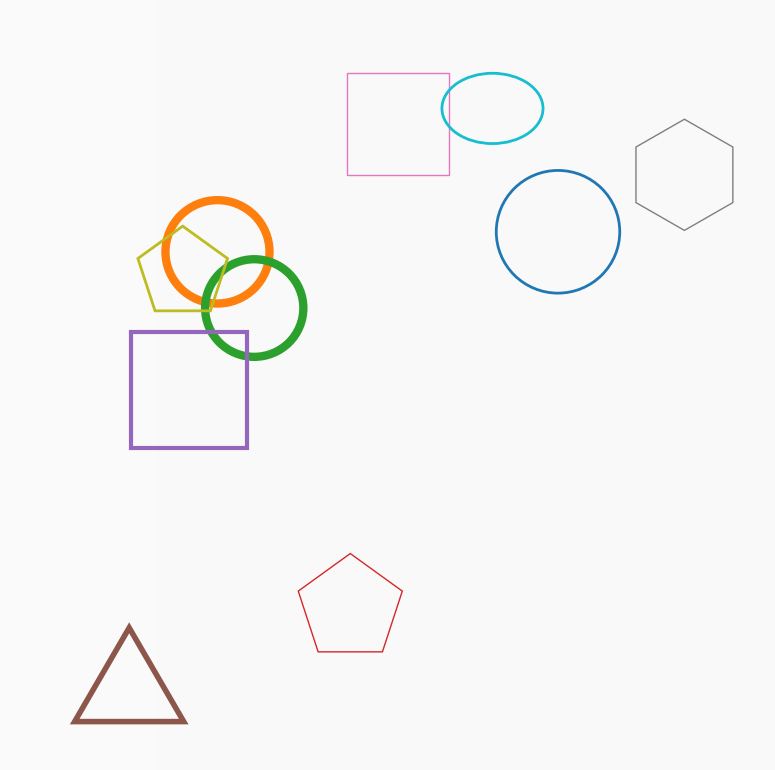[{"shape": "circle", "thickness": 1, "radius": 0.4, "center": [0.72, 0.699]}, {"shape": "circle", "thickness": 3, "radius": 0.34, "center": [0.281, 0.673]}, {"shape": "circle", "thickness": 3, "radius": 0.32, "center": [0.328, 0.6]}, {"shape": "pentagon", "thickness": 0.5, "radius": 0.35, "center": [0.452, 0.211]}, {"shape": "square", "thickness": 1.5, "radius": 0.38, "center": [0.244, 0.493]}, {"shape": "triangle", "thickness": 2, "radius": 0.41, "center": [0.167, 0.103]}, {"shape": "square", "thickness": 0.5, "radius": 0.33, "center": [0.514, 0.839]}, {"shape": "hexagon", "thickness": 0.5, "radius": 0.36, "center": [0.883, 0.773]}, {"shape": "pentagon", "thickness": 1, "radius": 0.3, "center": [0.236, 0.646]}, {"shape": "oval", "thickness": 1, "radius": 0.33, "center": [0.635, 0.859]}]